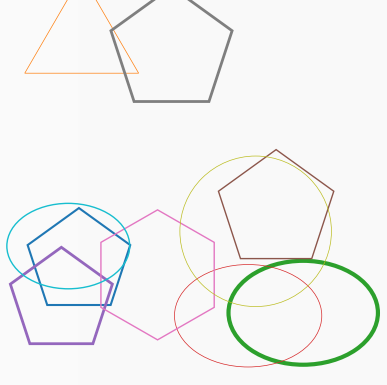[{"shape": "pentagon", "thickness": 1.5, "radius": 0.7, "center": [0.204, 0.32]}, {"shape": "triangle", "thickness": 0.5, "radius": 0.85, "center": [0.211, 0.895]}, {"shape": "oval", "thickness": 3, "radius": 0.96, "center": [0.783, 0.188]}, {"shape": "oval", "thickness": 0.5, "radius": 0.95, "center": [0.64, 0.18]}, {"shape": "pentagon", "thickness": 2, "radius": 0.69, "center": [0.158, 0.219]}, {"shape": "pentagon", "thickness": 1, "radius": 0.78, "center": [0.713, 0.455]}, {"shape": "hexagon", "thickness": 1, "radius": 0.84, "center": [0.407, 0.286]}, {"shape": "pentagon", "thickness": 2, "radius": 0.82, "center": [0.443, 0.869]}, {"shape": "circle", "thickness": 0.5, "radius": 0.98, "center": [0.66, 0.399]}, {"shape": "oval", "thickness": 1, "radius": 0.79, "center": [0.176, 0.361]}]